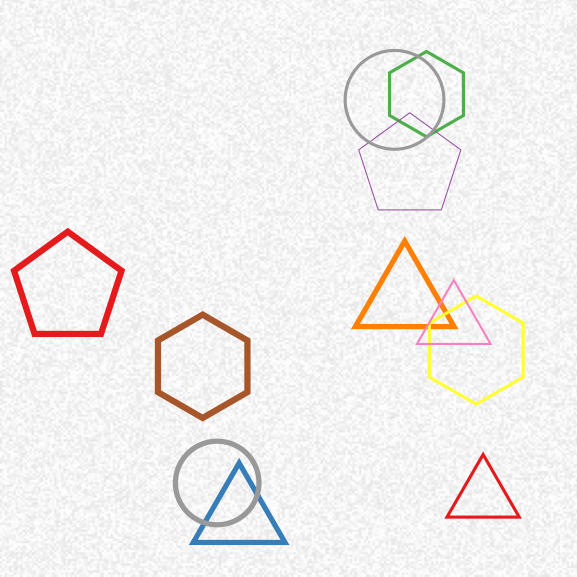[{"shape": "triangle", "thickness": 1.5, "radius": 0.36, "center": [0.837, 0.14]}, {"shape": "pentagon", "thickness": 3, "radius": 0.49, "center": [0.117, 0.5]}, {"shape": "triangle", "thickness": 2.5, "radius": 0.46, "center": [0.414, 0.106]}, {"shape": "hexagon", "thickness": 1.5, "radius": 0.37, "center": [0.739, 0.836]}, {"shape": "pentagon", "thickness": 0.5, "radius": 0.46, "center": [0.71, 0.711]}, {"shape": "triangle", "thickness": 2.5, "radius": 0.49, "center": [0.701, 0.483]}, {"shape": "hexagon", "thickness": 1.5, "radius": 0.47, "center": [0.825, 0.393]}, {"shape": "hexagon", "thickness": 3, "radius": 0.45, "center": [0.351, 0.365]}, {"shape": "triangle", "thickness": 1, "radius": 0.37, "center": [0.786, 0.44]}, {"shape": "circle", "thickness": 1.5, "radius": 0.43, "center": [0.683, 0.826]}, {"shape": "circle", "thickness": 2.5, "radius": 0.36, "center": [0.376, 0.163]}]